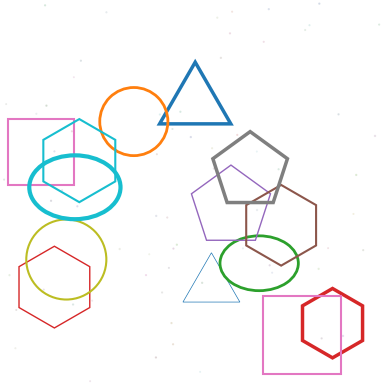[{"shape": "triangle", "thickness": 0.5, "radius": 0.43, "center": [0.549, 0.258]}, {"shape": "triangle", "thickness": 2.5, "radius": 0.53, "center": [0.507, 0.732]}, {"shape": "circle", "thickness": 2, "radius": 0.44, "center": [0.348, 0.684]}, {"shape": "oval", "thickness": 2, "radius": 0.51, "center": [0.673, 0.316]}, {"shape": "hexagon", "thickness": 1, "radius": 0.53, "center": [0.141, 0.254]}, {"shape": "hexagon", "thickness": 2.5, "radius": 0.45, "center": [0.864, 0.161]}, {"shape": "pentagon", "thickness": 1, "radius": 0.54, "center": [0.6, 0.463]}, {"shape": "hexagon", "thickness": 1.5, "radius": 0.52, "center": [0.73, 0.415]}, {"shape": "square", "thickness": 1.5, "radius": 0.51, "center": [0.785, 0.13]}, {"shape": "square", "thickness": 1.5, "radius": 0.43, "center": [0.108, 0.605]}, {"shape": "pentagon", "thickness": 2.5, "radius": 0.51, "center": [0.65, 0.556]}, {"shape": "circle", "thickness": 1.5, "radius": 0.52, "center": [0.172, 0.326]}, {"shape": "oval", "thickness": 3, "radius": 0.59, "center": [0.195, 0.514]}, {"shape": "hexagon", "thickness": 1.5, "radius": 0.54, "center": [0.206, 0.583]}]